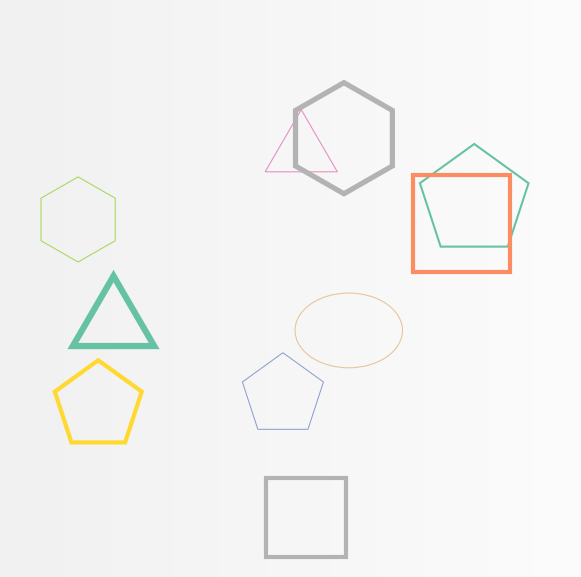[{"shape": "pentagon", "thickness": 1, "radius": 0.49, "center": [0.816, 0.652]}, {"shape": "triangle", "thickness": 3, "radius": 0.4, "center": [0.195, 0.44]}, {"shape": "square", "thickness": 2, "radius": 0.42, "center": [0.794, 0.612]}, {"shape": "pentagon", "thickness": 0.5, "radius": 0.37, "center": [0.487, 0.315]}, {"shape": "triangle", "thickness": 0.5, "radius": 0.36, "center": [0.518, 0.738]}, {"shape": "hexagon", "thickness": 0.5, "radius": 0.37, "center": [0.134, 0.619]}, {"shape": "pentagon", "thickness": 2, "radius": 0.39, "center": [0.169, 0.297]}, {"shape": "oval", "thickness": 0.5, "radius": 0.46, "center": [0.6, 0.427]}, {"shape": "square", "thickness": 2, "radius": 0.34, "center": [0.526, 0.103]}, {"shape": "hexagon", "thickness": 2.5, "radius": 0.48, "center": [0.592, 0.76]}]